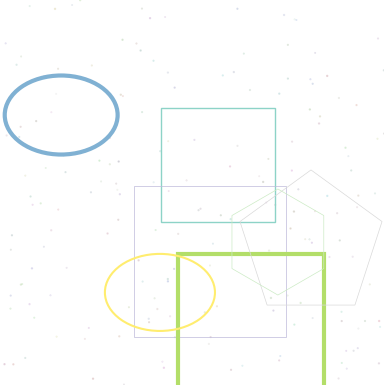[{"shape": "square", "thickness": 1, "radius": 0.74, "center": [0.566, 0.571]}, {"shape": "square", "thickness": 0.5, "radius": 0.98, "center": [0.545, 0.32]}, {"shape": "oval", "thickness": 3, "radius": 0.73, "center": [0.159, 0.701]}, {"shape": "square", "thickness": 3, "radius": 0.95, "center": [0.652, 0.149]}, {"shape": "pentagon", "thickness": 0.5, "radius": 0.97, "center": [0.808, 0.365]}, {"shape": "hexagon", "thickness": 0.5, "radius": 0.69, "center": [0.722, 0.371]}, {"shape": "oval", "thickness": 1.5, "radius": 0.71, "center": [0.415, 0.24]}]